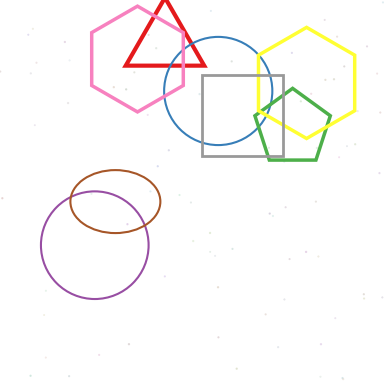[{"shape": "triangle", "thickness": 3, "radius": 0.59, "center": [0.428, 0.888]}, {"shape": "circle", "thickness": 1.5, "radius": 0.7, "center": [0.567, 0.764]}, {"shape": "pentagon", "thickness": 2.5, "radius": 0.51, "center": [0.76, 0.667]}, {"shape": "circle", "thickness": 1.5, "radius": 0.7, "center": [0.246, 0.363]}, {"shape": "hexagon", "thickness": 2.5, "radius": 0.72, "center": [0.796, 0.785]}, {"shape": "oval", "thickness": 1.5, "radius": 0.58, "center": [0.3, 0.476]}, {"shape": "hexagon", "thickness": 2.5, "radius": 0.69, "center": [0.357, 0.847]}, {"shape": "square", "thickness": 2, "radius": 0.53, "center": [0.629, 0.7]}]